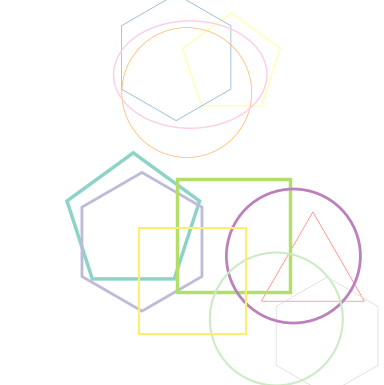[{"shape": "pentagon", "thickness": 2.5, "radius": 0.91, "center": [0.346, 0.422]}, {"shape": "pentagon", "thickness": 1, "radius": 0.67, "center": [0.601, 0.833]}, {"shape": "hexagon", "thickness": 2, "radius": 0.9, "center": [0.369, 0.372]}, {"shape": "triangle", "thickness": 0.5, "radius": 0.77, "center": [0.813, 0.295]}, {"shape": "hexagon", "thickness": 0.5, "radius": 0.82, "center": [0.458, 0.851]}, {"shape": "circle", "thickness": 0.5, "radius": 0.84, "center": [0.485, 0.76]}, {"shape": "square", "thickness": 2.5, "radius": 0.74, "center": [0.607, 0.389]}, {"shape": "oval", "thickness": 1, "radius": 1.0, "center": [0.494, 0.806]}, {"shape": "hexagon", "thickness": 0.5, "radius": 0.76, "center": [0.85, 0.128]}, {"shape": "circle", "thickness": 2, "radius": 0.87, "center": [0.762, 0.335]}, {"shape": "circle", "thickness": 1.5, "radius": 0.86, "center": [0.718, 0.172]}, {"shape": "square", "thickness": 1.5, "radius": 0.69, "center": [0.5, 0.27]}]